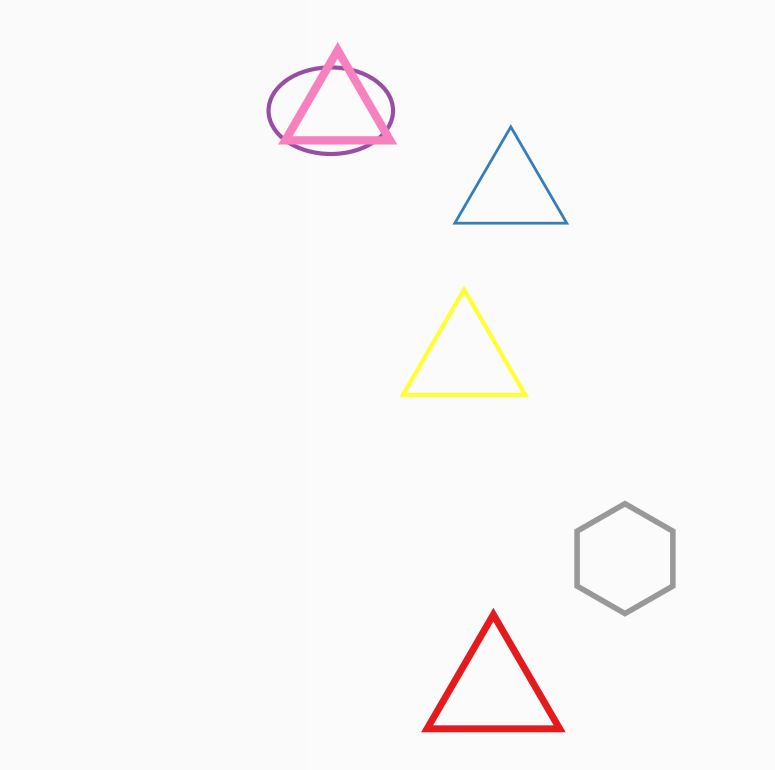[{"shape": "triangle", "thickness": 2.5, "radius": 0.49, "center": [0.637, 0.103]}, {"shape": "triangle", "thickness": 1, "radius": 0.42, "center": [0.659, 0.752]}, {"shape": "oval", "thickness": 1.5, "radius": 0.4, "center": [0.427, 0.856]}, {"shape": "triangle", "thickness": 1.5, "radius": 0.46, "center": [0.599, 0.533]}, {"shape": "triangle", "thickness": 3, "radius": 0.39, "center": [0.436, 0.857]}, {"shape": "hexagon", "thickness": 2, "radius": 0.36, "center": [0.806, 0.275]}]